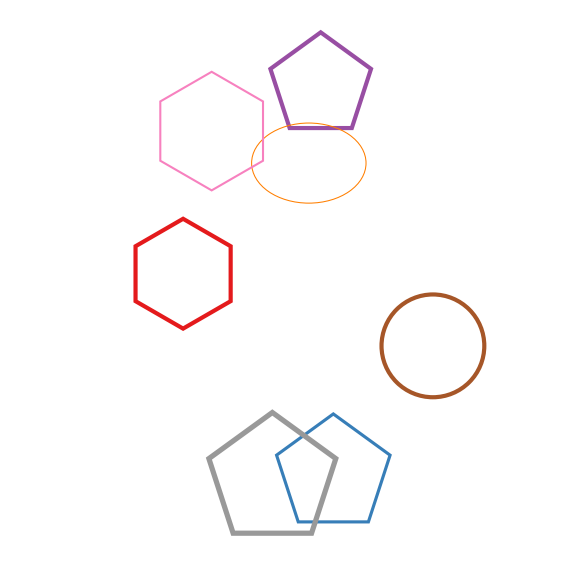[{"shape": "hexagon", "thickness": 2, "radius": 0.48, "center": [0.317, 0.525]}, {"shape": "pentagon", "thickness": 1.5, "radius": 0.52, "center": [0.577, 0.179]}, {"shape": "pentagon", "thickness": 2, "radius": 0.46, "center": [0.555, 0.852]}, {"shape": "oval", "thickness": 0.5, "radius": 0.5, "center": [0.535, 0.717]}, {"shape": "circle", "thickness": 2, "radius": 0.44, "center": [0.75, 0.4]}, {"shape": "hexagon", "thickness": 1, "radius": 0.51, "center": [0.367, 0.772]}, {"shape": "pentagon", "thickness": 2.5, "radius": 0.58, "center": [0.472, 0.169]}]